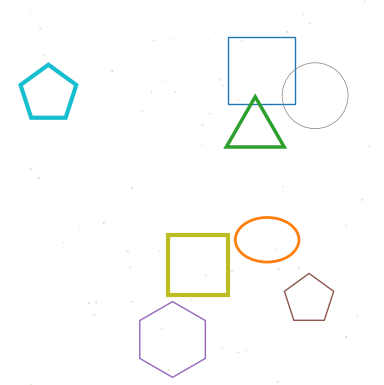[{"shape": "square", "thickness": 1, "radius": 0.44, "center": [0.68, 0.817]}, {"shape": "oval", "thickness": 2, "radius": 0.41, "center": [0.694, 0.377]}, {"shape": "triangle", "thickness": 2.5, "radius": 0.43, "center": [0.663, 0.662]}, {"shape": "hexagon", "thickness": 1, "radius": 0.49, "center": [0.448, 0.118]}, {"shape": "pentagon", "thickness": 1, "radius": 0.34, "center": [0.803, 0.222]}, {"shape": "circle", "thickness": 0.5, "radius": 0.43, "center": [0.818, 0.751]}, {"shape": "square", "thickness": 3, "radius": 0.39, "center": [0.514, 0.311]}, {"shape": "pentagon", "thickness": 3, "radius": 0.38, "center": [0.126, 0.756]}]